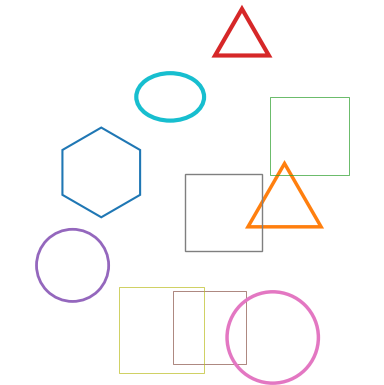[{"shape": "hexagon", "thickness": 1.5, "radius": 0.58, "center": [0.263, 0.552]}, {"shape": "triangle", "thickness": 2.5, "radius": 0.55, "center": [0.739, 0.466]}, {"shape": "square", "thickness": 0.5, "radius": 0.51, "center": [0.803, 0.647]}, {"shape": "triangle", "thickness": 3, "radius": 0.4, "center": [0.628, 0.896]}, {"shape": "circle", "thickness": 2, "radius": 0.47, "center": [0.189, 0.311]}, {"shape": "square", "thickness": 0.5, "radius": 0.47, "center": [0.545, 0.148]}, {"shape": "circle", "thickness": 2.5, "radius": 0.59, "center": [0.708, 0.123]}, {"shape": "square", "thickness": 1, "radius": 0.5, "center": [0.58, 0.448]}, {"shape": "square", "thickness": 0.5, "radius": 0.55, "center": [0.42, 0.143]}, {"shape": "oval", "thickness": 3, "radius": 0.44, "center": [0.442, 0.748]}]